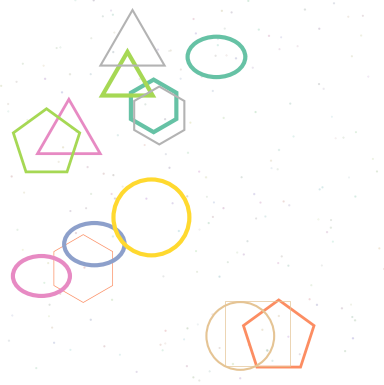[{"shape": "oval", "thickness": 3, "radius": 0.37, "center": [0.562, 0.852]}, {"shape": "hexagon", "thickness": 3, "radius": 0.34, "center": [0.399, 0.725]}, {"shape": "hexagon", "thickness": 0.5, "radius": 0.44, "center": [0.216, 0.302]}, {"shape": "pentagon", "thickness": 2, "radius": 0.48, "center": [0.724, 0.125]}, {"shape": "oval", "thickness": 3, "radius": 0.39, "center": [0.245, 0.366]}, {"shape": "triangle", "thickness": 2, "radius": 0.47, "center": [0.179, 0.648]}, {"shape": "oval", "thickness": 3, "radius": 0.37, "center": [0.108, 0.283]}, {"shape": "triangle", "thickness": 3, "radius": 0.38, "center": [0.331, 0.79]}, {"shape": "pentagon", "thickness": 2, "radius": 0.45, "center": [0.121, 0.627]}, {"shape": "circle", "thickness": 3, "radius": 0.49, "center": [0.393, 0.435]}, {"shape": "circle", "thickness": 1.5, "radius": 0.44, "center": [0.624, 0.127]}, {"shape": "square", "thickness": 0.5, "radius": 0.42, "center": [0.669, 0.134]}, {"shape": "hexagon", "thickness": 1.5, "radius": 0.38, "center": [0.414, 0.7]}, {"shape": "triangle", "thickness": 1.5, "radius": 0.48, "center": [0.344, 0.878]}]